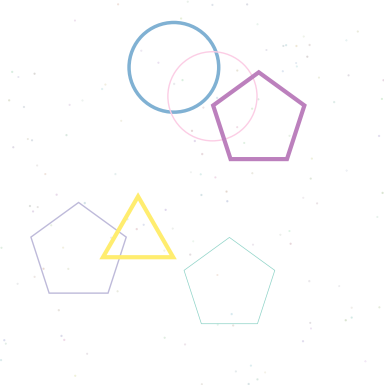[{"shape": "pentagon", "thickness": 0.5, "radius": 0.62, "center": [0.596, 0.259]}, {"shape": "pentagon", "thickness": 1, "radius": 0.65, "center": [0.204, 0.344]}, {"shape": "circle", "thickness": 2.5, "radius": 0.58, "center": [0.452, 0.825]}, {"shape": "circle", "thickness": 1, "radius": 0.58, "center": [0.552, 0.75]}, {"shape": "pentagon", "thickness": 3, "radius": 0.62, "center": [0.672, 0.688]}, {"shape": "triangle", "thickness": 3, "radius": 0.53, "center": [0.359, 0.385]}]